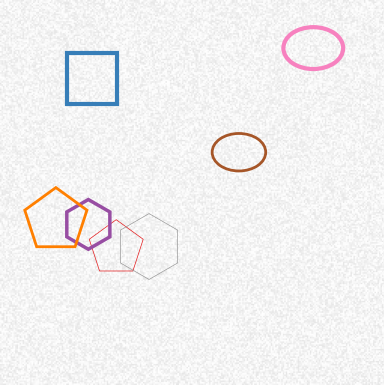[{"shape": "pentagon", "thickness": 0.5, "radius": 0.37, "center": [0.302, 0.356]}, {"shape": "square", "thickness": 3, "radius": 0.33, "center": [0.239, 0.796]}, {"shape": "hexagon", "thickness": 2.5, "radius": 0.32, "center": [0.229, 0.417]}, {"shape": "pentagon", "thickness": 2, "radius": 0.42, "center": [0.145, 0.428]}, {"shape": "oval", "thickness": 2, "radius": 0.35, "center": [0.621, 0.605]}, {"shape": "oval", "thickness": 3, "radius": 0.39, "center": [0.814, 0.875]}, {"shape": "hexagon", "thickness": 0.5, "radius": 0.43, "center": [0.387, 0.36]}]